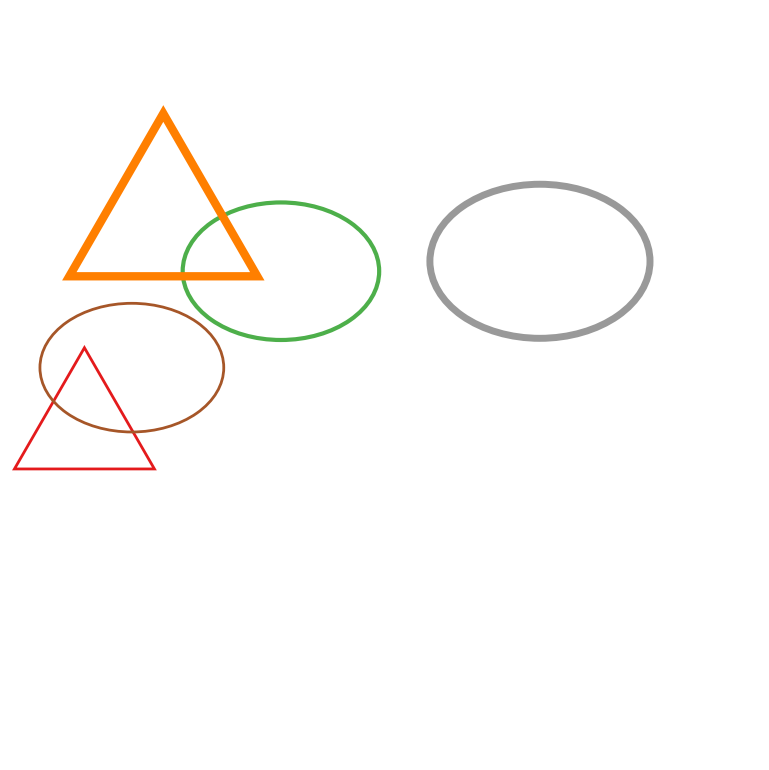[{"shape": "triangle", "thickness": 1, "radius": 0.52, "center": [0.11, 0.443]}, {"shape": "oval", "thickness": 1.5, "radius": 0.64, "center": [0.365, 0.648]}, {"shape": "triangle", "thickness": 3, "radius": 0.7, "center": [0.212, 0.712]}, {"shape": "oval", "thickness": 1, "radius": 0.6, "center": [0.171, 0.523]}, {"shape": "oval", "thickness": 2.5, "radius": 0.71, "center": [0.701, 0.661]}]